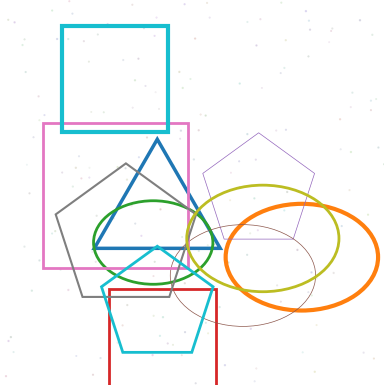[{"shape": "triangle", "thickness": 2.5, "radius": 0.94, "center": [0.409, 0.449]}, {"shape": "oval", "thickness": 3, "radius": 0.99, "center": [0.784, 0.332]}, {"shape": "oval", "thickness": 2, "radius": 0.77, "center": [0.398, 0.37]}, {"shape": "square", "thickness": 2, "radius": 0.7, "center": [0.423, 0.109]}, {"shape": "pentagon", "thickness": 0.5, "radius": 0.76, "center": [0.672, 0.502]}, {"shape": "oval", "thickness": 0.5, "radius": 0.94, "center": [0.631, 0.284]}, {"shape": "square", "thickness": 2, "radius": 0.94, "center": [0.301, 0.492]}, {"shape": "pentagon", "thickness": 1.5, "radius": 0.96, "center": [0.327, 0.384]}, {"shape": "oval", "thickness": 2, "radius": 0.99, "center": [0.683, 0.381]}, {"shape": "pentagon", "thickness": 2, "radius": 0.76, "center": [0.409, 0.208]}, {"shape": "square", "thickness": 3, "radius": 0.69, "center": [0.299, 0.795]}]